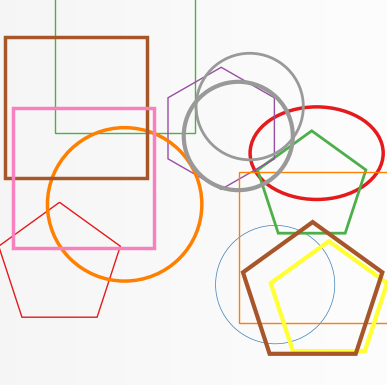[{"shape": "oval", "thickness": 2.5, "radius": 0.86, "center": [0.817, 0.602]}, {"shape": "pentagon", "thickness": 1, "radius": 0.82, "center": [0.154, 0.31]}, {"shape": "circle", "thickness": 0.5, "radius": 0.77, "center": [0.71, 0.261]}, {"shape": "pentagon", "thickness": 2, "radius": 0.74, "center": [0.804, 0.513]}, {"shape": "square", "thickness": 1, "radius": 0.9, "center": [0.323, 0.833]}, {"shape": "hexagon", "thickness": 1, "radius": 0.79, "center": [0.571, 0.667]}, {"shape": "square", "thickness": 1, "radius": 0.98, "center": [0.813, 0.357]}, {"shape": "circle", "thickness": 2.5, "radius": 1.0, "center": [0.322, 0.469]}, {"shape": "pentagon", "thickness": 3, "radius": 0.79, "center": [0.849, 0.216]}, {"shape": "square", "thickness": 2.5, "radius": 0.92, "center": [0.197, 0.72]}, {"shape": "pentagon", "thickness": 3, "radius": 0.95, "center": [0.807, 0.234]}, {"shape": "square", "thickness": 2.5, "radius": 0.91, "center": [0.215, 0.538]}, {"shape": "circle", "thickness": 3, "radius": 0.7, "center": [0.615, 0.647]}, {"shape": "circle", "thickness": 2, "radius": 0.69, "center": [0.644, 0.723]}]